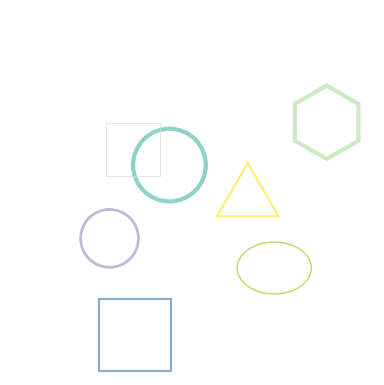[{"shape": "circle", "thickness": 3, "radius": 0.47, "center": [0.44, 0.571]}, {"shape": "circle", "thickness": 2, "radius": 0.38, "center": [0.285, 0.381]}, {"shape": "square", "thickness": 1.5, "radius": 0.47, "center": [0.351, 0.13]}, {"shape": "oval", "thickness": 1, "radius": 0.48, "center": [0.712, 0.304]}, {"shape": "square", "thickness": 0.5, "radius": 0.35, "center": [0.345, 0.612]}, {"shape": "hexagon", "thickness": 3, "radius": 0.48, "center": [0.848, 0.682]}, {"shape": "triangle", "thickness": 1.5, "radius": 0.46, "center": [0.643, 0.484]}]